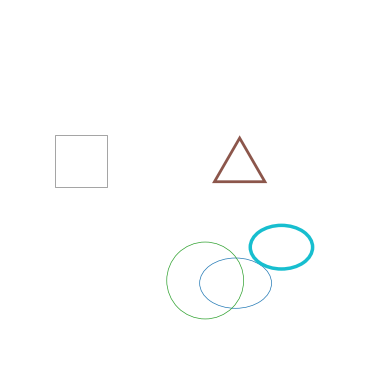[{"shape": "oval", "thickness": 0.5, "radius": 0.47, "center": [0.612, 0.265]}, {"shape": "circle", "thickness": 0.5, "radius": 0.5, "center": [0.533, 0.271]}, {"shape": "triangle", "thickness": 2, "radius": 0.38, "center": [0.622, 0.566]}, {"shape": "square", "thickness": 0.5, "radius": 0.34, "center": [0.211, 0.581]}, {"shape": "oval", "thickness": 2.5, "radius": 0.4, "center": [0.731, 0.358]}]